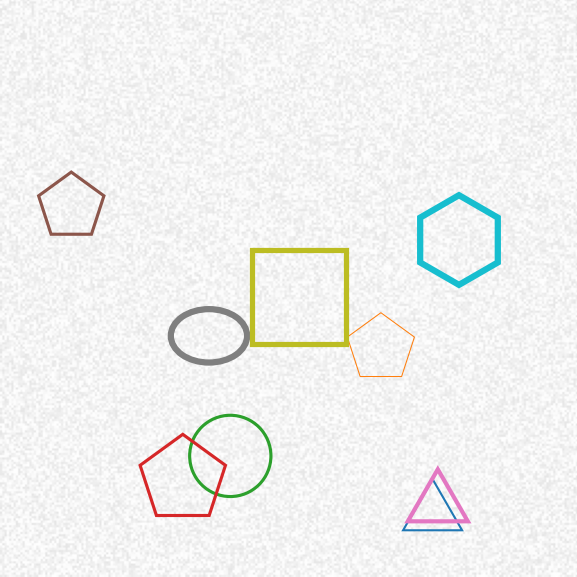[{"shape": "triangle", "thickness": 1, "radius": 0.3, "center": [0.749, 0.11]}, {"shape": "pentagon", "thickness": 0.5, "radius": 0.31, "center": [0.66, 0.397]}, {"shape": "circle", "thickness": 1.5, "radius": 0.35, "center": [0.399, 0.21]}, {"shape": "pentagon", "thickness": 1.5, "radius": 0.39, "center": [0.317, 0.169]}, {"shape": "pentagon", "thickness": 1.5, "radius": 0.3, "center": [0.123, 0.642]}, {"shape": "triangle", "thickness": 2, "radius": 0.3, "center": [0.758, 0.126]}, {"shape": "oval", "thickness": 3, "radius": 0.33, "center": [0.362, 0.418]}, {"shape": "square", "thickness": 2.5, "radius": 0.41, "center": [0.518, 0.485]}, {"shape": "hexagon", "thickness": 3, "radius": 0.39, "center": [0.795, 0.583]}]